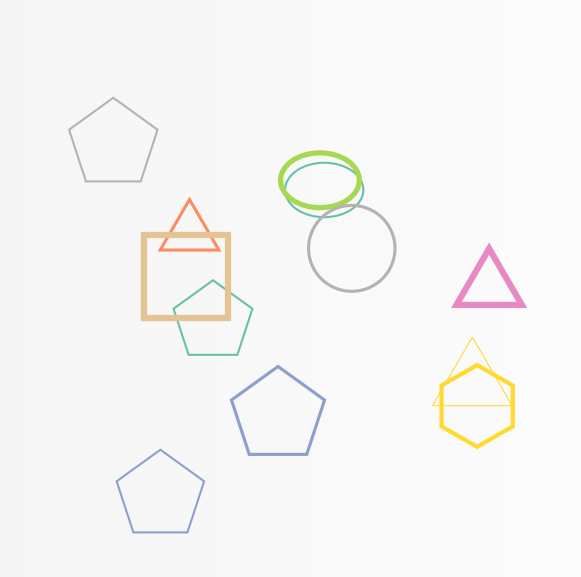[{"shape": "pentagon", "thickness": 1, "radius": 0.36, "center": [0.366, 0.442]}, {"shape": "oval", "thickness": 1, "radius": 0.34, "center": [0.558, 0.67]}, {"shape": "triangle", "thickness": 1.5, "radius": 0.29, "center": [0.326, 0.595]}, {"shape": "pentagon", "thickness": 1.5, "radius": 0.42, "center": [0.478, 0.28]}, {"shape": "pentagon", "thickness": 1, "radius": 0.4, "center": [0.276, 0.141]}, {"shape": "triangle", "thickness": 3, "radius": 0.32, "center": [0.842, 0.504]}, {"shape": "oval", "thickness": 2.5, "radius": 0.34, "center": [0.55, 0.687]}, {"shape": "triangle", "thickness": 0.5, "radius": 0.4, "center": [0.813, 0.336]}, {"shape": "hexagon", "thickness": 2, "radius": 0.35, "center": [0.821, 0.296]}, {"shape": "square", "thickness": 3, "radius": 0.36, "center": [0.32, 0.521]}, {"shape": "circle", "thickness": 1.5, "radius": 0.37, "center": [0.605, 0.569]}, {"shape": "pentagon", "thickness": 1, "radius": 0.4, "center": [0.195, 0.75]}]